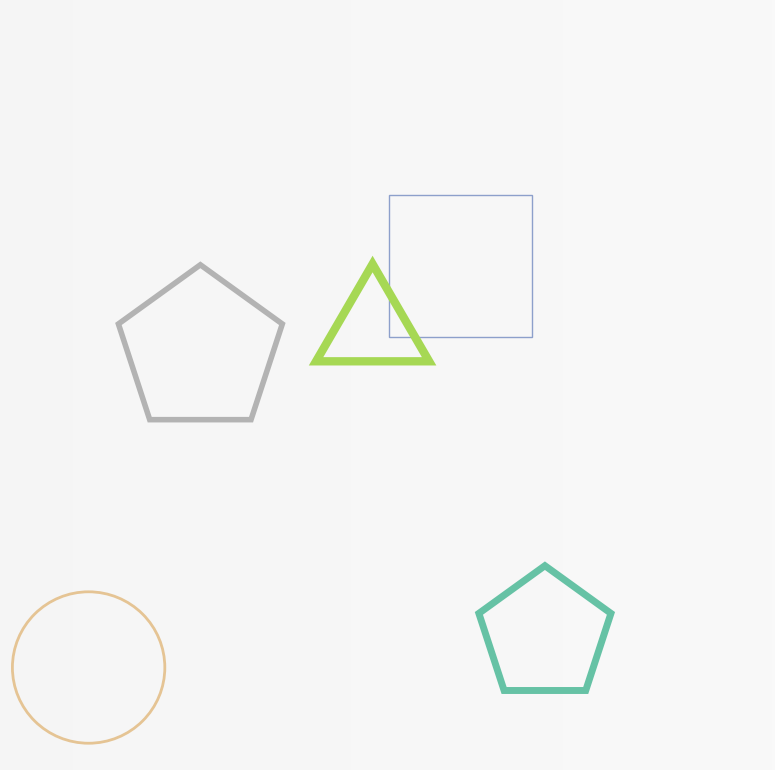[{"shape": "pentagon", "thickness": 2.5, "radius": 0.45, "center": [0.703, 0.176]}, {"shape": "square", "thickness": 0.5, "radius": 0.46, "center": [0.594, 0.654]}, {"shape": "triangle", "thickness": 3, "radius": 0.42, "center": [0.481, 0.573]}, {"shape": "circle", "thickness": 1, "radius": 0.49, "center": [0.114, 0.133]}, {"shape": "pentagon", "thickness": 2, "radius": 0.56, "center": [0.259, 0.545]}]